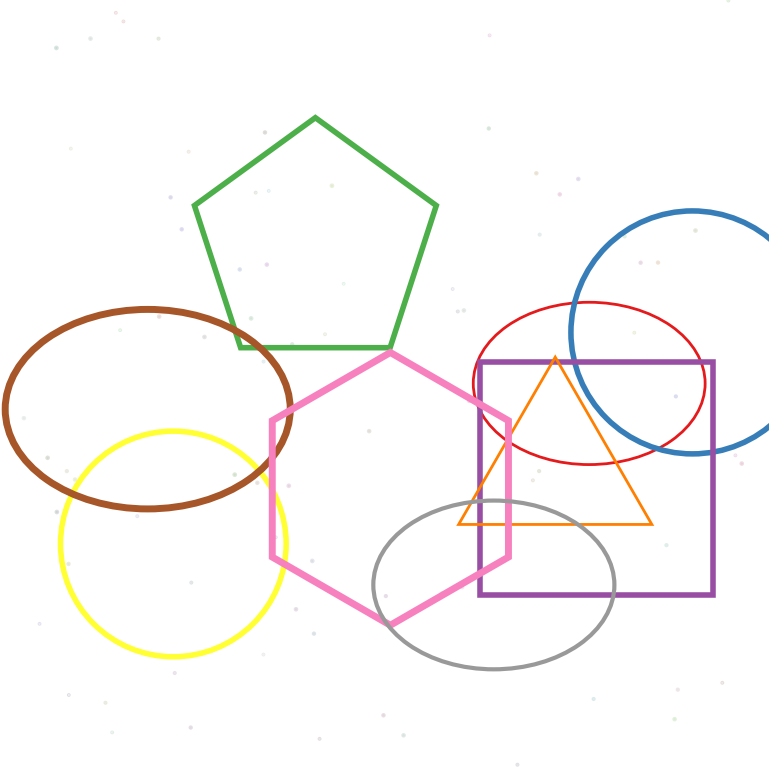[{"shape": "oval", "thickness": 1, "radius": 0.75, "center": [0.765, 0.502]}, {"shape": "circle", "thickness": 2, "radius": 0.79, "center": [0.899, 0.568]}, {"shape": "pentagon", "thickness": 2, "radius": 0.83, "center": [0.41, 0.682]}, {"shape": "square", "thickness": 2, "radius": 0.76, "center": [0.774, 0.379]}, {"shape": "triangle", "thickness": 1, "radius": 0.72, "center": [0.721, 0.391]}, {"shape": "circle", "thickness": 2, "radius": 0.73, "center": [0.225, 0.294]}, {"shape": "oval", "thickness": 2.5, "radius": 0.93, "center": [0.192, 0.469]}, {"shape": "hexagon", "thickness": 2.5, "radius": 0.89, "center": [0.507, 0.365]}, {"shape": "oval", "thickness": 1.5, "radius": 0.78, "center": [0.641, 0.24]}]